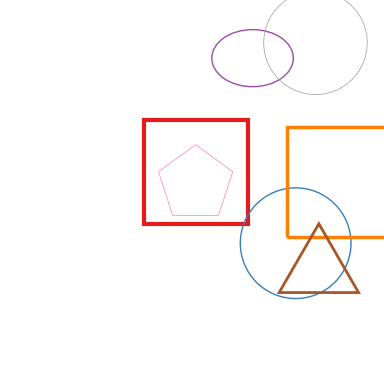[{"shape": "square", "thickness": 3, "radius": 0.68, "center": [0.509, 0.553]}, {"shape": "circle", "thickness": 1, "radius": 0.72, "center": [0.768, 0.368]}, {"shape": "oval", "thickness": 1, "radius": 0.53, "center": [0.656, 0.849]}, {"shape": "square", "thickness": 2.5, "radius": 0.71, "center": [0.887, 0.528]}, {"shape": "triangle", "thickness": 2, "radius": 0.6, "center": [0.828, 0.3]}, {"shape": "pentagon", "thickness": 0.5, "radius": 0.51, "center": [0.508, 0.523]}, {"shape": "circle", "thickness": 0.5, "radius": 0.67, "center": [0.819, 0.889]}]